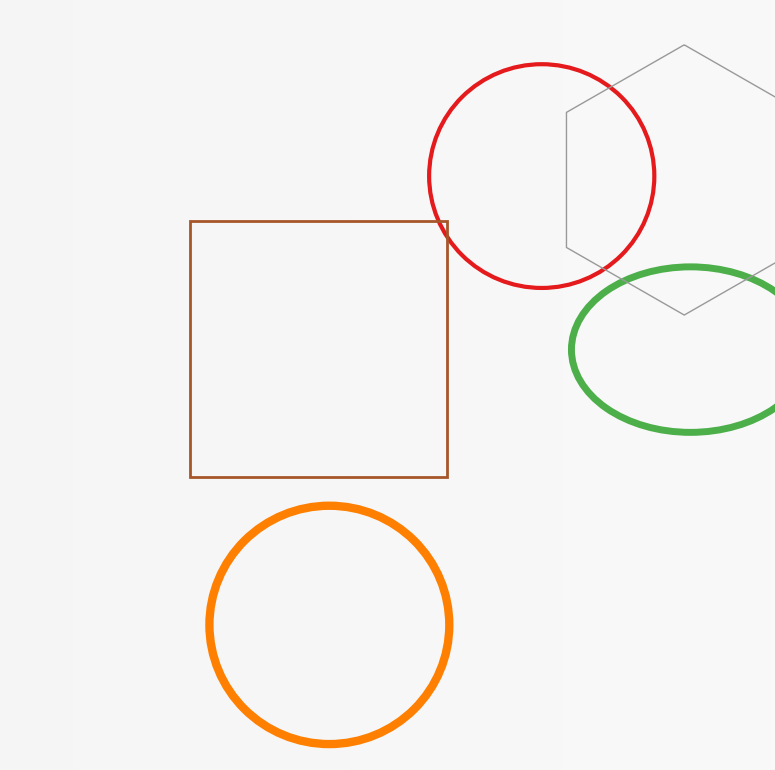[{"shape": "circle", "thickness": 1.5, "radius": 0.73, "center": [0.699, 0.771]}, {"shape": "oval", "thickness": 2.5, "radius": 0.77, "center": [0.891, 0.546]}, {"shape": "circle", "thickness": 3, "radius": 0.77, "center": [0.425, 0.188]}, {"shape": "square", "thickness": 1, "radius": 0.83, "center": [0.411, 0.547]}, {"shape": "hexagon", "thickness": 0.5, "radius": 0.88, "center": [0.883, 0.766]}]